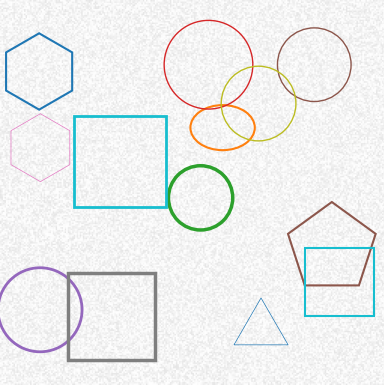[{"shape": "triangle", "thickness": 0.5, "radius": 0.41, "center": [0.678, 0.145]}, {"shape": "hexagon", "thickness": 1.5, "radius": 0.5, "center": [0.102, 0.814]}, {"shape": "oval", "thickness": 1.5, "radius": 0.42, "center": [0.578, 0.668]}, {"shape": "circle", "thickness": 2.5, "radius": 0.42, "center": [0.521, 0.486]}, {"shape": "circle", "thickness": 1, "radius": 0.58, "center": [0.542, 0.832]}, {"shape": "circle", "thickness": 2, "radius": 0.55, "center": [0.104, 0.195]}, {"shape": "pentagon", "thickness": 1.5, "radius": 0.6, "center": [0.862, 0.356]}, {"shape": "circle", "thickness": 1, "radius": 0.48, "center": [0.816, 0.832]}, {"shape": "hexagon", "thickness": 0.5, "radius": 0.44, "center": [0.105, 0.616]}, {"shape": "square", "thickness": 2.5, "radius": 0.56, "center": [0.29, 0.178]}, {"shape": "circle", "thickness": 1, "radius": 0.49, "center": [0.672, 0.731]}, {"shape": "square", "thickness": 2, "radius": 0.59, "center": [0.312, 0.581]}, {"shape": "square", "thickness": 1.5, "radius": 0.44, "center": [0.882, 0.268]}]